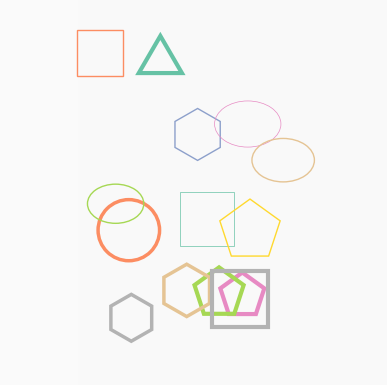[{"shape": "triangle", "thickness": 3, "radius": 0.32, "center": [0.414, 0.842]}, {"shape": "square", "thickness": 0.5, "radius": 0.35, "center": [0.535, 0.432]}, {"shape": "circle", "thickness": 2.5, "radius": 0.4, "center": [0.332, 0.402]}, {"shape": "square", "thickness": 1, "radius": 0.3, "center": [0.258, 0.863]}, {"shape": "hexagon", "thickness": 1, "radius": 0.34, "center": [0.51, 0.651]}, {"shape": "pentagon", "thickness": 3, "radius": 0.3, "center": [0.625, 0.233]}, {"shape": "oval", "thickness": 0.5, "radius": 0.43, "center": [0.639, 0.678]}, {"shape": "oval", "thickness": 1, "radius": 0.36, "center": [0.298, 0.471]}, {"shape": "pentagon", "thickness": 3, "radius": 0.33, "center": [0.565, 0.239]}, {"shape": "pentagon", "thickness": 1, "radius": 0.41, "center": [0.645, 0.401]}, {"shape": "oval", "thickness": 1, "radius": 0.4, "center": [0.731, 0.584]}, {"shape": "hexagon", "thickness": 2.5, "radius": 0.34, "center": [0.482, 0.246]}, {"shape": "hexagon", "thickness": 2.5, "radius": 0.3, "center": [0.339, 0.175]}, {"shape": "square", "thickness": 3, "radius": 0.36, "center": [0.619, 0.223]}]